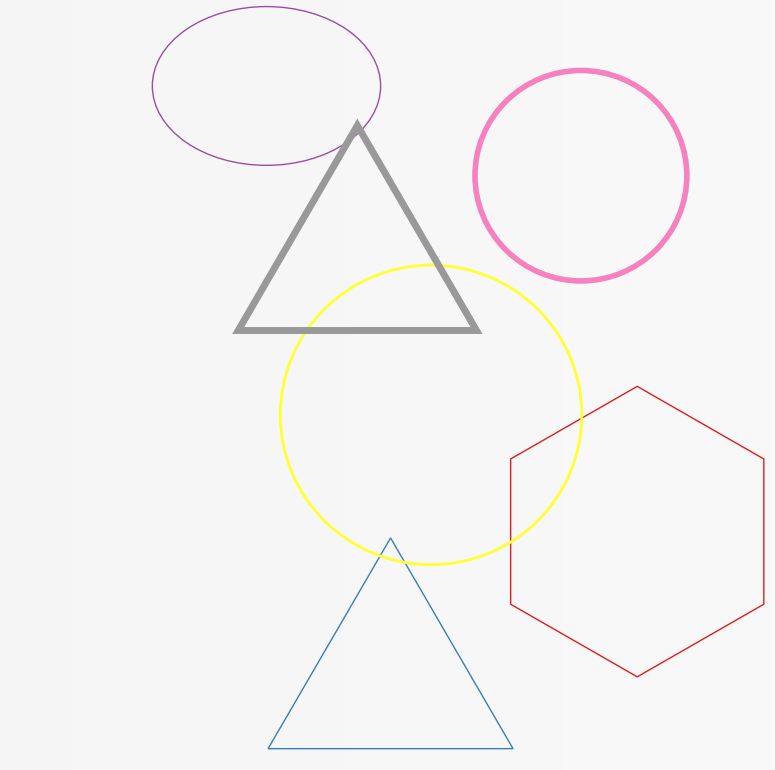[{"shape": "hexagon", "thickness": 0.5, "radius": 0.94, "center": [0.822, 0.31]}, {"shape": "triangle", "thickness": 0.5, "radius": 0.91, "center": [0.504, 0.119]}, {"shape": "oval", "thickness": 0.5, "radius": 0.74, "center": [0.344, 0.888]}, {"shape": "circle", "thickness": 1, "radius": 0.97, "center": [0.556, 0.461]}, {"shape": "circle", "thickness": 2, "radius": 0.68, "center": [0.75, 0.772]}, {"shape": "triangle", "thickness": 2.5, "radius": 0.89, "center": [0.461, 0.66]}]